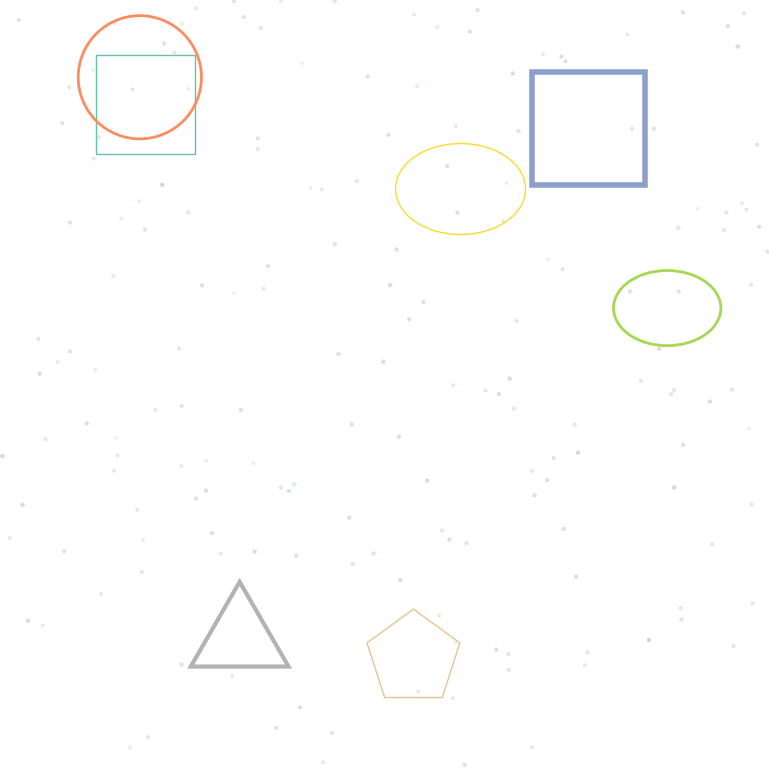[{"shape": "square", "thickness": 0.5, "radius": 0.32, "center": [0.189, 0.864]}, {"shape": "circle", "thickness": 1, "radius": 0.4, "center": [0.182, 0.9]}, {"shape": "square", "thickness": 2, "radius": 0.37, "center": [0.764, 0.833]}, {"shape": "oval", "thickness": 1, "radius": 0.35, "center": [0.866, 0.6]}, {"shape": "oval", "thickness": 0.5, "radius": 0.42, "center": [0.598, 0.754]}, {"shape": "pentagon", "thickness": 0.5, "radius": 0.32, "center": [0.537, 0.145]}, {"shape": "triangle", "thickness": 1.5, "radius": 0.37, "center": [0.311, 0.171]}]